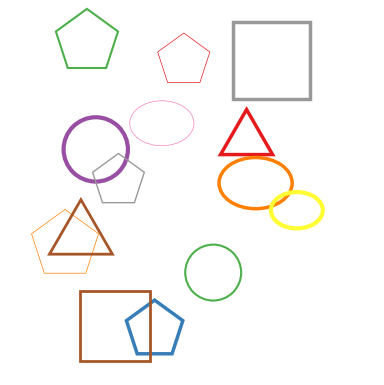[{"shape": "pentagon", "thickness": 0.5, "radius": 0.36, "center": [0.477, 0.843]}, {"shape": "triangle", "thickness": 2.5, "radius": 0.39, "center": [0.64, 0.637]}, {"shape": "pentagon", "thickness": 2.5, "radius": 0.39, "center": [0.402, 0.143]}, {"shape": "circle", "thickness": 1.5, "radius": 0.36, "center": [0.554, 0.292]}, {"shape": "pentagon", "thickness": 1.5, "radius": 0.42, "center": [0.226, 0.892]}, {"shape": "circle", "thickness": 3, "radius": 0.42, "center": [0.249, 0.612]}, {"shape": "pentagon", "thickness": 0.5, "radius": 0.46, "center": [0.169, 0.364]}, {"shape": "oval", "thickness": 2.5, "radius": 0.47, "center": [0.664, 0.524]}, {"shape": "oval", "thickness": 3, "radius": 0.34, "center": [0.771, 0.454]}, {"shape": "square", "thickness": 2, "radius": 0.46, "center": [0.299, 0.154]}, {"shape": "triangle", "thickness": 2, "radius": 0.47, "center": [0.21, 0.387]}, {"shape": "oval", "thickness": 0.5, "radius": 0.42, "center": [0.42, 0.68]}, {"shape": "pentagon", "thickness": 1, "radius": 0.35, "center": [0.308, 0.531]}, {"shape": "square", "thickness": 2.5, "radius": 0.5, "center": [0.705, 0.843]}]